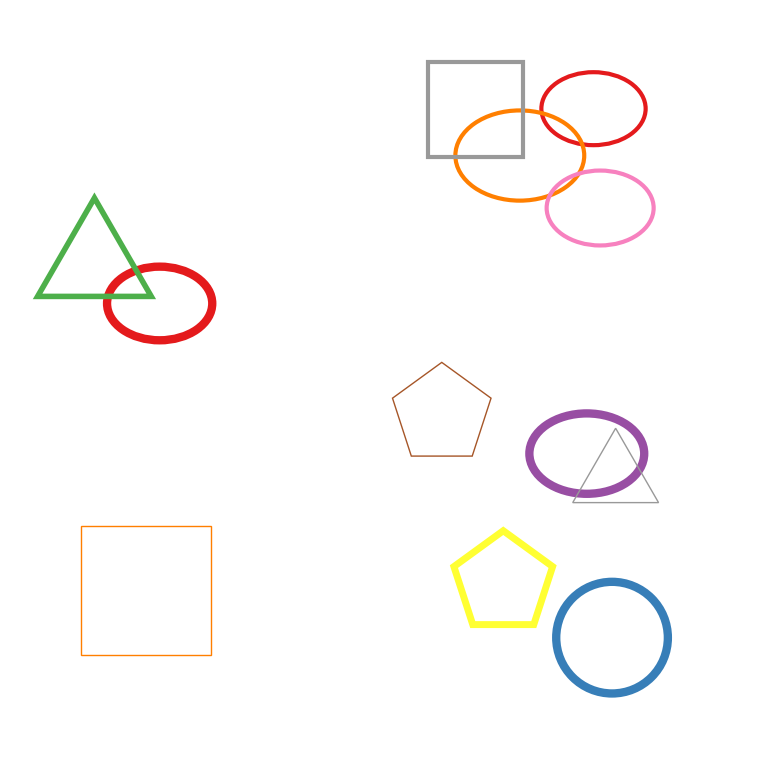[{"shape": "oval", "thickness": 3, "radius": 0.34, "center": [0.207, 0.606]}, {"shape": "oval", "thickness": 1.5, "radius": 0.34, "center": [0.771, 0.859]}, {"shape": "circle", "thickness": 3, "radius": 0.36, "center": [0.795, 0.172]}, {"shape": "triangle", "thickness": 2, "radius": 0.43, "center": [0.123, 0.658]}, {"shape": "oval", "thickness": 3, "radius": 0.37, "center": [0.762, 0.411]}, {"shape": "square", "thickness": 0.5, "radius": 0.42, "center": [0.19, 0.233]}, {"shape": "oval", "thickness": 1.5, "radius": 0.42, "center": [0.675, 0.798]}, {"shape": "pentagon", "thickness": 2.5, "radius": 0.34, "center": [0.654, 0.243]}, {"shape": "pentagon", "thickness": 0.5, "radius": 0.34, "center": [0.574, 0.462]}, {"shape": "oval", "thickness": 1.5, "radius": 0.35, "center": [0.779, 0.73]}, {"shape": "triangle", "thickness": 0.5, "radius": 0.32, "center": [0.8, 0.379]}, {"shape": "square", "thickness": 1.5, "radius": 0.31, "center": [0.617, 0.857]}]